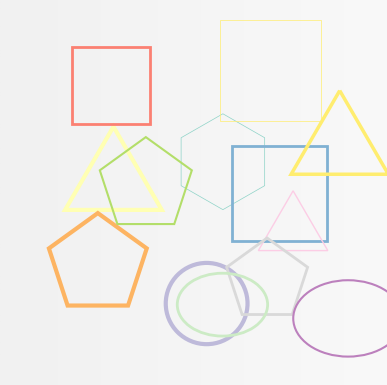[{"shape": "hexagon", "thickness": 0.5, "radius": 0.62, "center": [0.575, 0.58]}, {"shape": "triangle", "thickness": 3, "radius": 0.72, "center": [0.293, 0.527]}, {"shape": "circle", "thickness": 3, "radius": 0.53, "center": [0.533, 0.212]}, {"shape": "square", "thickness": 2, "radius": 0.5, "center": [0.285, 0.778]}, {"shape": "square", "thickness": 2, "radius": 0.61, "center": [0.721, 0.498]}, {"shape": "pentagon", "thickness": 3, "radius": 0.66, "center": [0.252, 0.314]}, {"shape": "pentagon", "thickness": 1.5, "radius": 0.62, "center": [0.376, 0.519]}, {"shape": "triangle", "thickness": 1, "radius": 0.52, "center": [0.756, 0.401]}, {"shape": "pentagon", "thickness": 2, "radius": 0.55, "center": [0.689, 0.272]}, {"shape": "oval", "thickness": 1.5, "radius": 0.71, "center": [0.898, 0.173]}, {"shape": "oval", "thickness": 2, "radius": 0.58, "center": [0.574, 0.209]}, {"shape": "triangle", "thickness": 2.5, "radius": 0.72, "center": [0.877, 0.62]}, {"shape": "square", "thickness": 0.5, "radius": 0.65, "center": [0.699, 0.816]}]